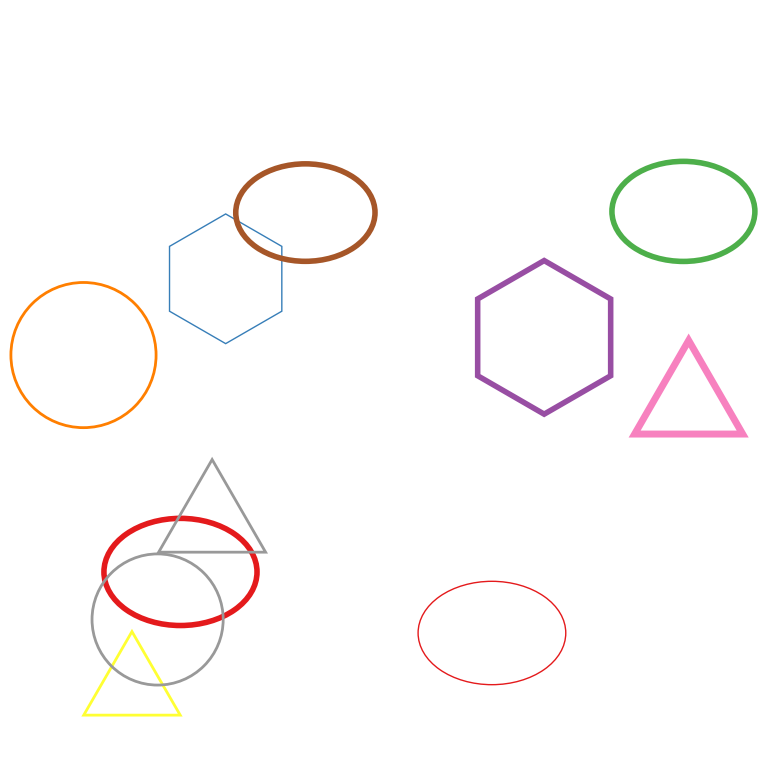[{"shape": "oval", "thickness": 0.5, "radius": 0.48, "center": [0.639, 0.178]}, {"shape": "oval", "thickness": 2, "radius": 0.5, "center": [0.234, 0.257]}, {"shape": "hexagon", "thickness": 0.5, "radius": 0.42, "center": [0.293, 0.638]}, {"shape": "oval", "thickness": 2, "radius": 0.46, "center": [0.888, 0.725]}, {"shape": "hexagon", "thickness": 2, "radius": 0.5, "center": [0.707, 0.562]}, {"shape": "circle", "thickness": 1, "radius": 0.47, "center": [0.108, 0.539]}, {"shape": "triangle", "thickness": 1, "radius": 0.36, "center": [0.171, 0.107]}, {"shape": "oval", "thickness": 2, "radius": 0.45, "center": [0.397, 0.724]}, {"shape": "triangle", "thickness": 2.5, "radius": 0.41, "center": [0.894, 0.477]}, {"shape": "triangle", "thickness": 1, "radius": 0.4, "center": [0.275, 0.323]}, {"shape": "circle", "thickness": 1, "radius": 0.43, "center": [0.205, 0.195]}]